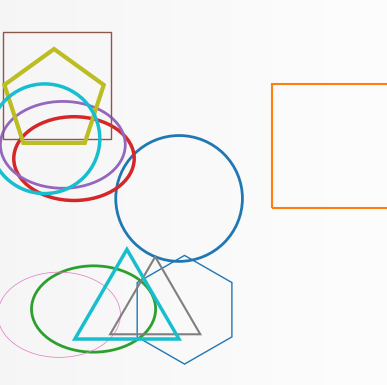[{"shape": "hexagon", "thickness": 1, "radius": 0.71, "center": [0.476, 0.195]}, {"shape": "circle", "thickness": 2, "radius": 0.82, "center": [0.462, 0.485]}, {"shape": "square", "thickness": 1.5, "radius": 0.81, "center": [0.864, 0.621]}, {"shape": "oval", "thickness": 2, "radius": 0.8, "center": [0.241, 0.197]}, {"shape": "oval", "thickness": 2.5, "radius": 0.78, "center": [0.191, 0.588]}, {"shape": "oval", "thickness": 2, "radius": 0.81, "center": [0.162, 0.624]}, {"shape": "square", "thickness": 1, "radius": 0.7, "center": [0.146, 0.779]}, {"shape": "oval", "thickness": 0.5, "radius": 0.79, "center": [0.153, 0.182]}, {"shape": "triangle", "thickness": 1.5, "radius": 0.67, "center": [0.401, 0.199]}, {"shape": "pentagon", "thickness": 3, "radius": 0.67, "center": [0.14, 0.738]}, {"shape": "triangle", "thickness": 2.5, "radius": 0.78, "center": [0.328, 0.197]}, {"shape": "circle", "thickness": 2.5, "radius": 0.71, "center": [0.115, 0.64]}]